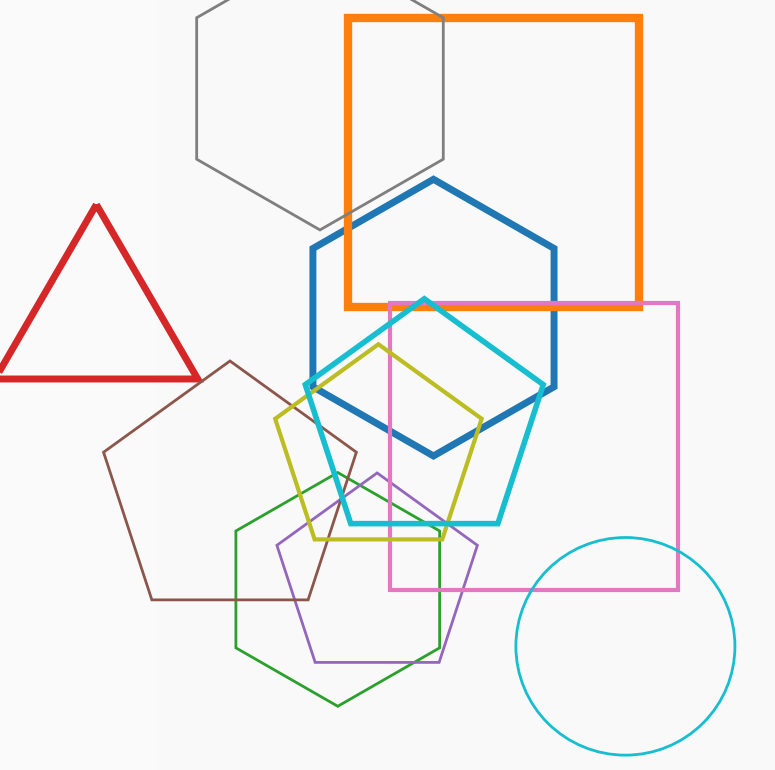[{"shape": "hexagon", "thickness": 2.5, "radius": 0.9, "center": [0.559, 0.588]}, {"shape": "square", "thickness": 3, "radius": 0.94, "center": [0.636, 0.789]}, {"shape": "hexagon", "thickness": 1, "radius": 0.76, "center": [0.436, 0.235]}, {"shape": "triangle", "thickness": 2.5, "radius": 0.76, "center": [0.124, 0.583]}, {"shape": "pentagon", "thickness": 1, "radius": 0.68, "center": [0.487, 0.25]}, {"shape": "pentagon", "thickness": 1, "radius": 0.86, "center": [0.297, 0.36]}, {"shape": "square", "thickness": 1.5, "radius": 0.93, "center": [0.689, 0.42]}, {"shape": "hexagon", "thickness": 1, "radius": 0.92, "center": [0.413, 0.885]}, {"shape": "pentagon", "thickness": 1.5, "radius": 0.7, "center": [0.488, 0.413]}, {"shape": "pentagon", "thickness": 2, "radius": 0.81, "center": [0.547, 0.451]}, {"shape": "circle", "thickness": 1, "radius": 0.71, "center": [0.807, 0.161]}]